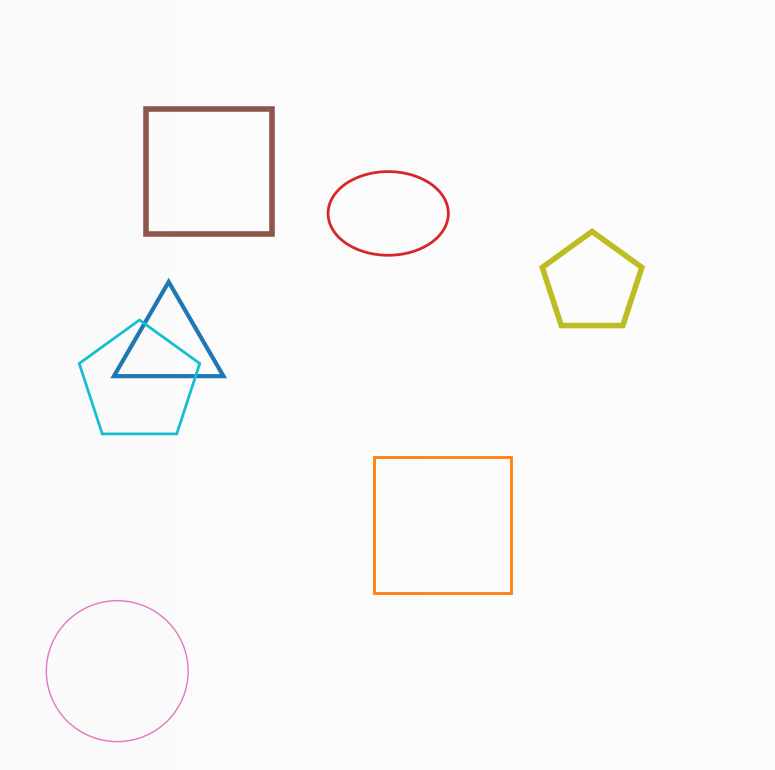[{"shape": "triangle", "thickness": 1.5, "radius": 0.41, "center": [0.218, 0.552]}, {"shape": "square", "thickness": 1, "radius": 0.44, "center": [0.571, 0.318]}, {"shape": "oval", "thickness": 1, "radius": 0.39, "center": [0.501, 0.723]}, {"shape": "square", "thickness": 2, "radius": 0.41, "center": [0.269, 0.778]}, {"shape": "circle", "thickness": 0.5, "radius": 0.46, "center": [0.151, 0.128]}, {"shape": "pentagon", "thickness": 2, "radius": 0.34, "center": [0.764, 0.632]}, {"shape": "pentagon", "thickness": 1, "radius": 0.41, "center": [0.18, 0.503]}]